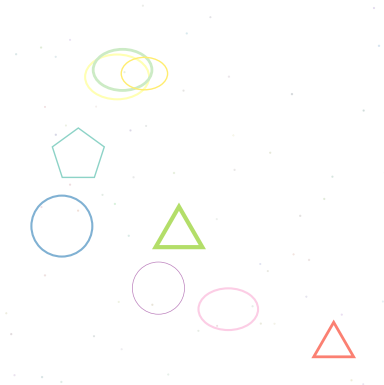[{"shape": "pentagon", "thickness": 1, "radius": 0.35, "center": [0.203, 0.597]}, {"shape": "oval", "thickness": 1.5, "radius": 0.42, "center": [0.304, 0.8]}, {"shape": "triangle", "thickness": 2, "radius": 0.3, "center": [0.867, 0.103]}, {"shape": "circle", "thickness": 1.5, "radius": 0.4, "center": [0.161, 0.413]}, {"shape": "triangle", "thickness": 3, "radius": 0.35, "center": [0.465, 0.393]}, {"shape": "oval", "thickness": 1.5, "radius": 0.39, "center": [0.593, 0.197]}, {"shape": "circle", "thickness": 0.5, "radius": 0.34, "center": [0.412, 0.252]}, {"shape": "oval", "thickness": 2, "radius": 0.38, "center": [0.318, 0.819]}, {"shape": "oval", "thickness": 1, "radius": 0.3, "center": [0.375, 0.809]}]